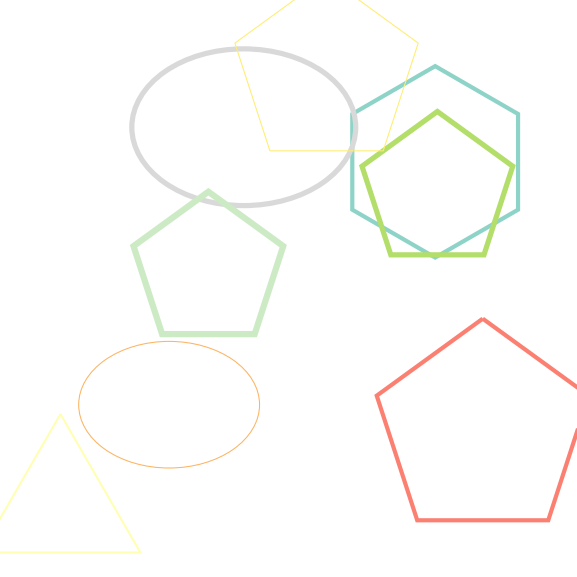[{"shape": "hexagon", "thickness": 2, "radius": 0.83, "center": [0.754, 0.719]}, {"shape": "triangle", "thickness": 1, "radius": 0.8, "center": [0.105, 0.122]}, {"shape": "pentagon", "thickness": 2, "radius": 0.96, "center": [0.836, 0.254]}, {"shape": "oval", "thickness": 0.5, "radius": 0.78, "center": [0.293, 0.298]}, {"shape": "pentagon", "thickness": 2.5, "radius": 0.69, "center": [0.757, 0.669]}, {"shape": "oval", "thickness": 2.5, "radius": 0.97, "center": [0.422, 0.779]}, {"shape": "pentagon", "thickness": 3, "radius": 0.68, "center": [0.361, 0.531]}, {"shape": "pentagon", "thickness": 0.5, "radius": 0.83, "center": [0.565, 0.873]}]